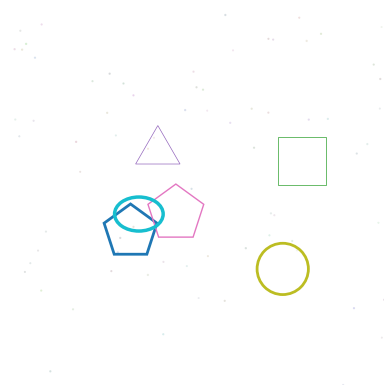[{"shape": "pentagon", "thickness": 2, "radius": 0.36, "center": [0.339, 0.398]}, {"shape": "square", "thickness": 0.5, "radius": 0.31, "center": [0.785, 0.582]}, {"shape": "triangle", "thickness": 0.5, "radius": 0.33, "center": [0.41, 0.607]}, {"shape": "pentagon", "thickness": 1, "radius": 0.38, "center": [0.457, 0.446]}, {"shape": "circle", "thickness": 2, "radius": 0.33, "center": [0.734, 0.301]}, {"shape": "oval", "thickness": 2.5, "radius": 0.32, "center": [0.361, 0.444]}]